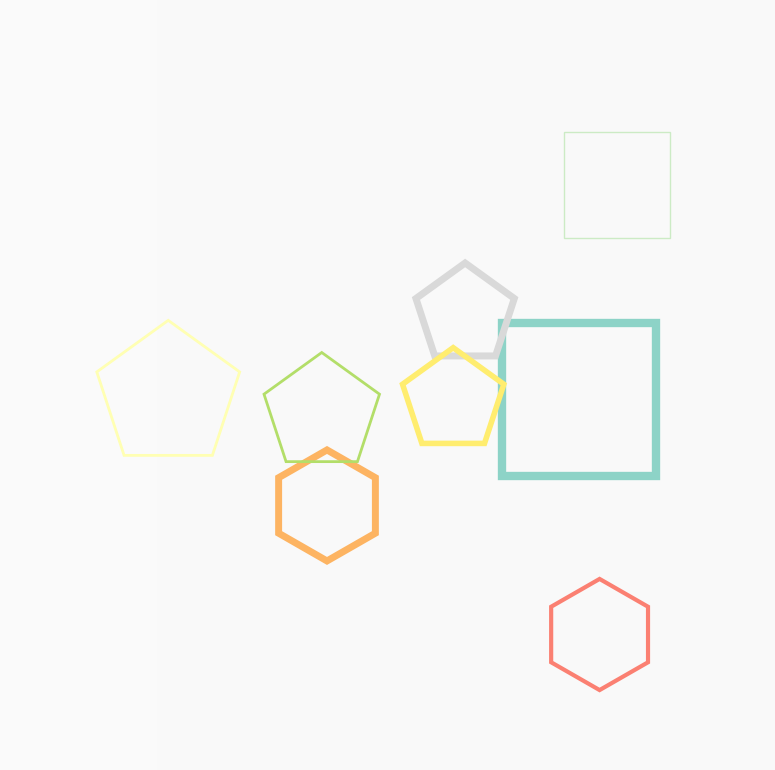[{"shape": "square", "thickness": 3, "radius": 0.5, "center": [0.747, 0.482]}, {"shape": "pentagon", "thickness": 1, "radius": 0.48, "center": [0.217, 0.487]}, {"shape": "hexagon", "thickness": 1.5, "radius": 0.36, "center": [0.774, 0.176]}, {"shape": "hexagon", "thickness": 2.5, "radius": 0.36, "center": [0.422, 0.344]}, {"shape": "pentagon", "thickness": 1, "radius": 0.39, "center": [0.415, 0.464]}, {"shape": "pentagon", "thickness": 2.5, "radius": 0.33, "center": [0.6, 0.592]}, {"shape": "square", "thickness": 0.5, "radius": 0.34, "center": [0.796, 0.76]}, {"shape": "pentagon", "thickness": 2, "radius": 0.34, "center": [0.585, 0.48]}]